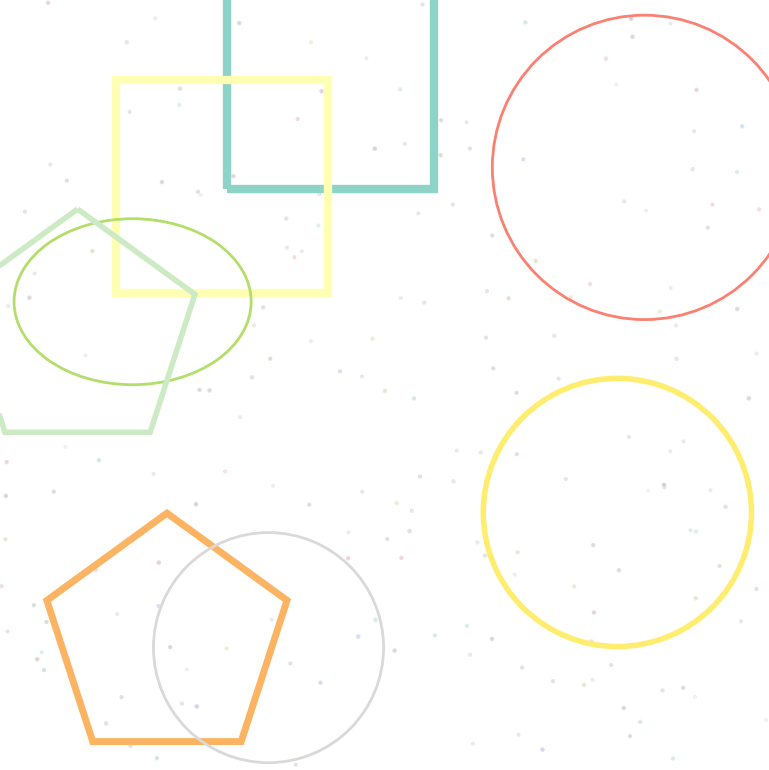[{"shape": "square", "thickness": 3, "radius": 0.67, "center": [0.429, 0.889]}, {"shape": "square", "thickness": 3, "radius": 0.69, "center": [0.289, 0.758]}, {"shape": "circle", "thickness": 1, "radius": 0.99, "center": [0.837, 0.783]}, {"shape": "pentagon", "thickness": 2.5, "radius": 0.82, "center": [0.217, 0.17]}, {"shape": "oval", "thickness": 1, "radius": 0.77, "center": [0.172, 0.608]}, {"shape": "circle", "thickness": 1, "radius": 0.75, "center": [0.349, 0.159]}, {"shape": "pentagon", "thickness": 2, "radius": 0.8, "center": [0.101, 0.568]}, {"shape": "circle", "thickness": 2, "radius": 0.87, "center": [0.802, 0.334]}]